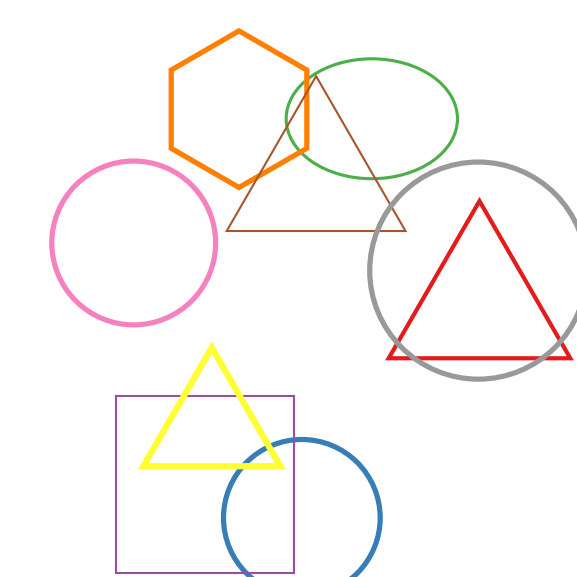[{"shape": "triangle", "thickness": 2, "radius": 0.91, "center": [0.83, 0.47]}, {"shape": "circle", "thickness": 2.5, "radius": 0.68, "center": [0.523, 0.102]}, {"shape": "oval", "thickness": 1.5, "radius": 0.74, "center": [0.644, 0.793]}, {"shape": "square", "thickness": 1, "radius": 0.77, "center": [0.355, 0.16]}, {"shape": "hexagon", "thickness": 2.5, "radius": 0.68, "center": [0.414, 0.81]}, {"shape": "triangle", "thickness": 3, "radius": 0.68, "center": [0.367, 0.26]}, {"shape": "triangle", "thickness": 1, "radius": 0.89, "center": [0.547, 0.688]}, {"shape": "circle", "thickness": 2.5, "radius": 0.71, "center": [0.232, 0.578]}, {"shape": "circle", "thickness": 2.5, "radius": 0.94, "center": [0.828, 0.531]}]